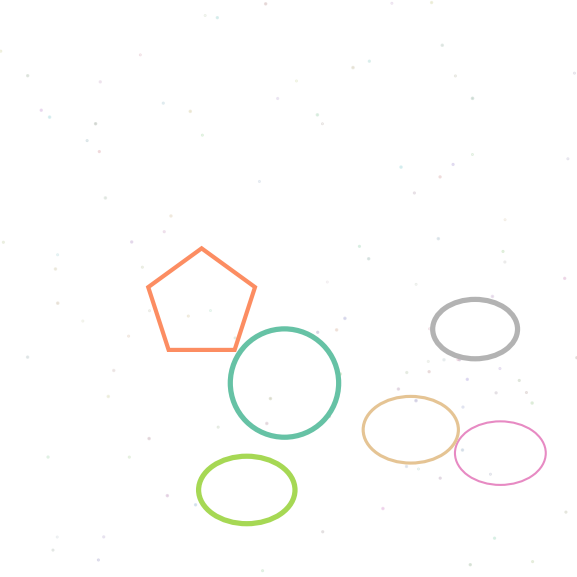[{"shape": "circle", "thickness": 2.5, "radius": 0.47, "center": [0.493, 0.336]}, {"shape": "pentagon", "thickness": 2, "radius": 0.49, "center": [0.349, 0.472]}, {"shape": "oval", "thickness": 1, "radius": 0.39, "center": [0.866, 0.214]}, {"shape": "oval", "thickness": 2.5, "radius": 0.42, "center": [0.427, 0.151]}, {"shape": "oval", "thickness": 1.5, "radius": 0.41, "center": [0.711, 0.255]}, {"shape": "oval", "thickness": 2.5, "radius": 0.37, "center": [0.823, 0.429]}]